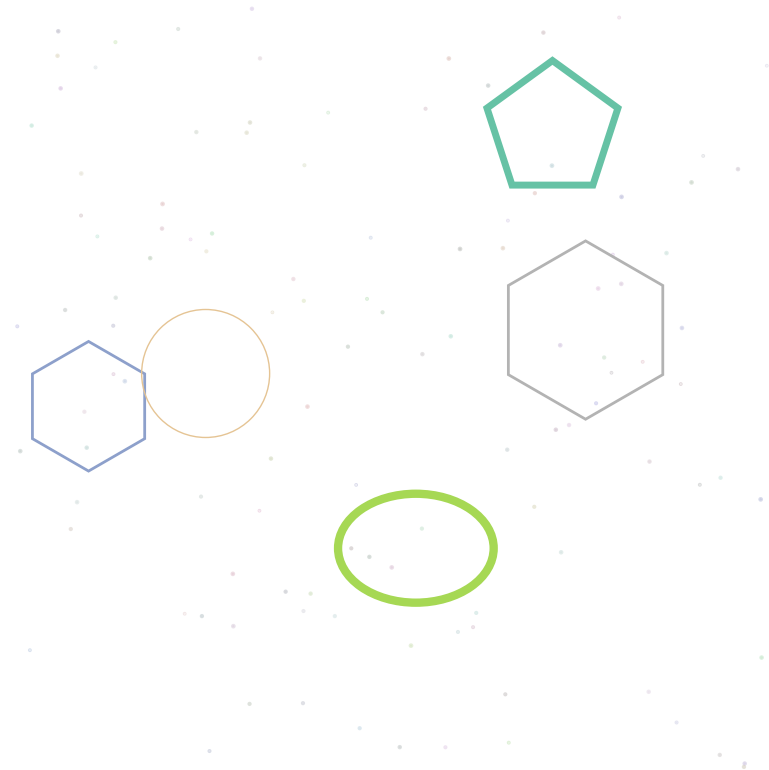[{"shape": "pentagon", "thickness": 2.5, "radius": 0.45, "center": [0.717, 0.832]}, {"shape": "hexagon", "thickness": 1, "radius": 0.42, "center": [0.115, 0.472]}, {"shape": "oval", "thickness": 3, "radius": 0.51, "center": [0.54, 0.288]}, {"shape": "circle", "thickness": 0.5, "radius": 0.42, "center": [0.267, 0.515]}, {"shape": "hexagon", "thickness": 1, "radius": 0.58, "center": [0.76, 0.571]}]